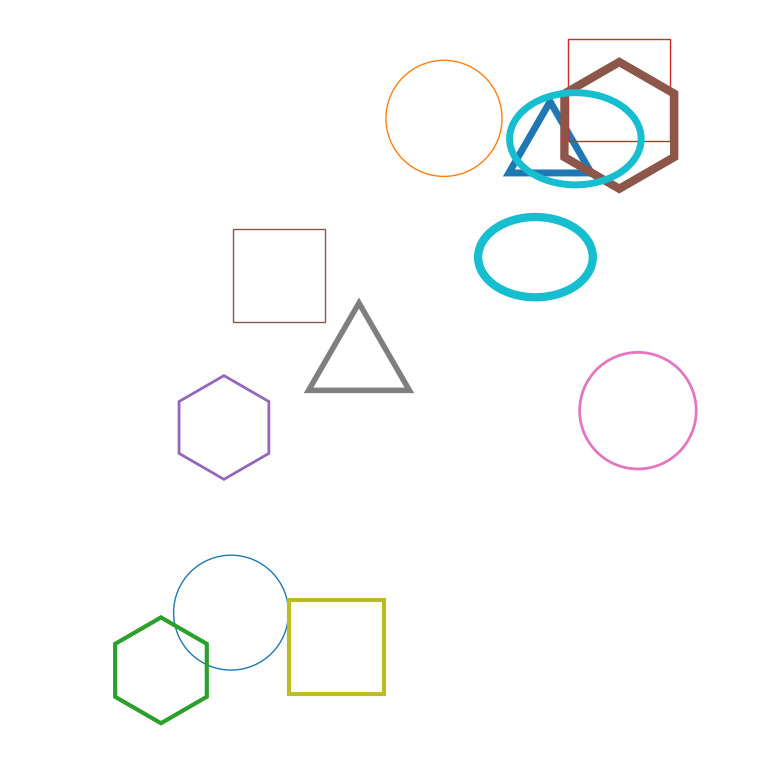[{"shape": "circle", "thickness": 0.5, "radius": 0.37, "center": [0.3, 0.204]}, {"shape": "triangle", "thickness": 2.5, "radius": 0.31, "center": [0.714, 0.806]}, {"shape": "circle", "thickness": 0.5, "radius": 0.38, "center": [0.577, 0.846]}, {"shape": "hexagon", "thickness": 1.5, "radius": 0.34, "center": [0.209, 0.129]}, {"shape": "square", "thickness": 0.5, "radius": 0.33, "center": [0.804, 0.883]}, {"shape": "hexagon", "thickness": 1, "radius": 0.34, "center": [0.291, 0.445]}, {"shape": "square", "thickness": 0.5, "radius": 0.3, "center": [0.362, 0.642]}, {"shape": "hexagon", "thickness": 3, "radius": 0.41, "center": [0.804, 0.837]}, {"shape": "circle", "thickness": 1, "radius": 0.38, "center": [0.828, 0.467]}, {"shape": "triangle", "thickness": 2, "radius": 0.38, "center": [0.466, 0.531]}, {"shape": "square", "thickness": 1.5, "radius": 0.31, "center": [0.437, 0.16]}, {"shape": "oval", "thickness": 2.5, "radius": 0.43, "center": [0.747, 0.82]}, {"shape": "oval", "thickness": 3, "radius": 0.37, "center": [0.695, 0.666]}]